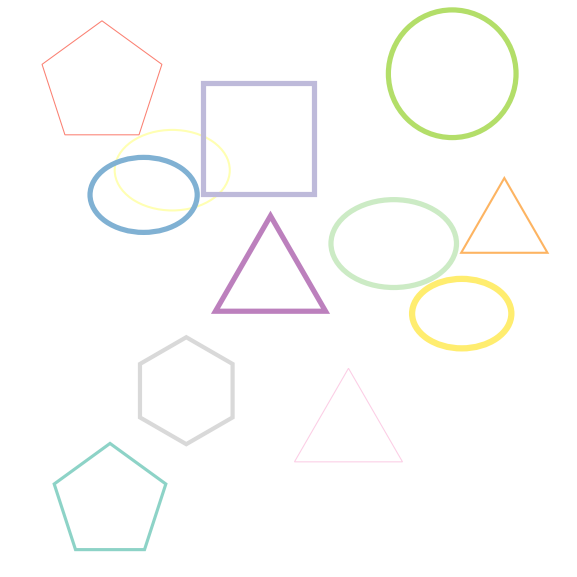[{"shape": "pentagon", "thickness": 1.5, "radius": 0.51, "center": [0.19, 0.13]}, {"shape": "oval", "thickness": 1, "radius": 0.5, "center": [0.298, 0.704]}, {"shape": "square", "thickness": 2.5, "radius": 0.48, "center": [0.447, 0.759]}, {"shape": "pentagon", "thickness": 0.5, "radius": 0.55, "center": [0.177, 0.854]}, {"shape": "oval", "thickness": 2.5, "radius": 0.46, "center": [0.249, 0.662]}, {"shape": "triangle", "thickness": 1, "radius": 0.43, "center": [0.873, 0.605]}, {"shape": "circle", "thickness": 2.5, "radius": 0.55, "center": [0.783, 0.871]}, {"shape": "triangle", "thickness": 0.5, "radius": 0.54, "center": [0.603, 0.253]}, {"shape": "hexagon", "thickness": 2, "radius": 0.46, "center": [0.323, 0.323]}, {"shape": "triangle", "thickness": 2.5, "radius": 0.55, "center": [0.468, 0.515]}, {"shape": "oval", "thickness": 2.5, "radius": 0.54, "center": [0.682, 0.577]}, {"shape": "oval", "thickness": 3, "radius": 0.43, "center": [0.8, 0.456]}]